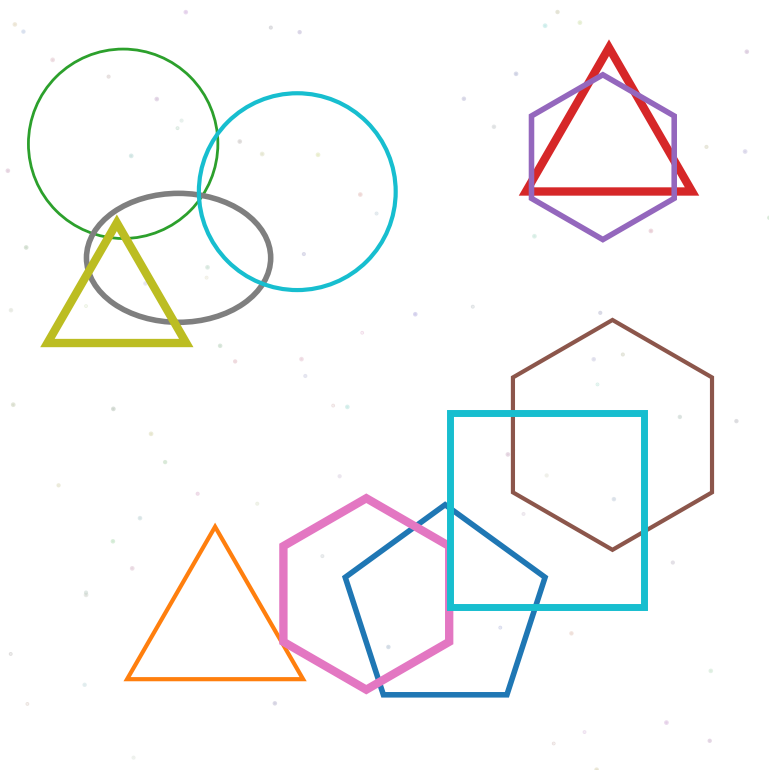[{"shape": "pentagon", "thickness": 2, "radius": 0.68, "center": [0.578, 0.208]}, {"shape": "triangle", "thickness": 1.5, "radius": 0.66, "center": [0.279, 0.184]}, {"shape": "circle", "thickness": 1, "radius": 0.62, "center": [0.16, 0.813]}, {"shape": "triangle", "thickness": 3, "radius": 0.62, "center": [0.791, 0.814]}, {"shape": "hexagon", "thickness": 2, "radius": 0.54, "center": [0.783, 0.796]}, {"shape": "hexagon", "thickness": 1.5, "radius": 0.75, "center": [0.795, 0.435]}, {"shape": "hexagon", "thickness": 3, "radius": 0.62, "center": [0.476, 0.229]}, {"shape": "oval", "thickness": 2, "radius": 0.6, "center": [0.232, 0.665]}, {"shape": "triangle", "thickness": 3, "radius": 0.52, "center": [0.152, 0.607]}, {"shape": "circle", "thickness": 1.5, "radius": 0.64, "center": [0.386, 0.751]}, {"shape": "square", "thickness": 2.5, "radius": 0.63, "center": [0.71, 0.338]}]